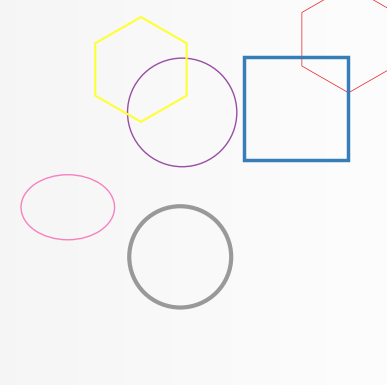[{"shape": "hexagon", "thickness": 0.5, "radius": 0.7, "center": [0.899, 0.898]}, {"shape": "square", "thickness": 2.5, "radius": 0.67, "center": [0.765, 0.718]}, {"shape": "circle", "thickness": 1, "radius": 0.71, "center": [0.47, 0.708]}, {"shape": "hexagon", "thickness": 1.5, "radius": 0.68, "center": [0.364, 0.82]}, {"shape": "oval", "thickness": 1, "radius": 0.6, "center": [0.175, 0.462]}, {"shape": "circle", "thickness": 3, "radius": 0.66, "center": [0.465, 0.333]}]